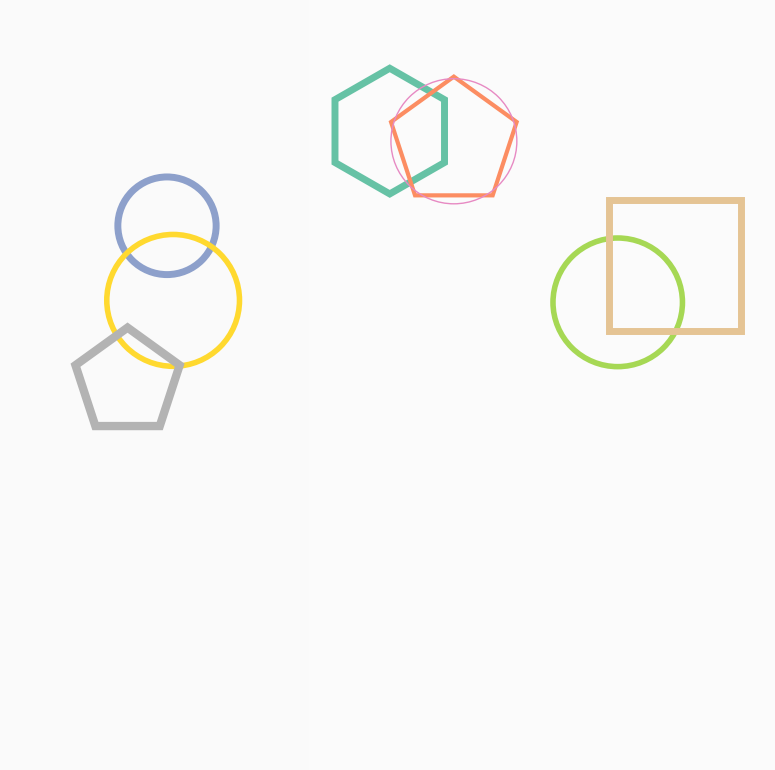[{"shape": "hexagon", "thickness": 2.5, "radius": 0.41, "center": [0.503, 0.83]}, {"shape": "pentagon", "thickness": 1.5, "radius": 0.43, "center": [0.586, 0.815]}, {"shape": "circle", "thickness": 2.5, "radius": 0.32, "center": [0.215, 0.707]}, {"shape": "circle", "thickness": 0.5, "radius": 0.41, "center": [0.586, 0.817]}, {"shape": "circle", "thickness": 2, "radius": 0.42, "center": [0.797, 0.607]}, {"shape": "circle", "thickness": 2, "radius": 0.43, "center": [0.223, 0.61]}, {"shape": "square", "thickness": 2.5, "radius": 0.43, "center": [0.871, 0.655]}, {"shape": "pentagon", "thickness": 3, "radius": 0.35, "center": [0.165, 0.504]}]